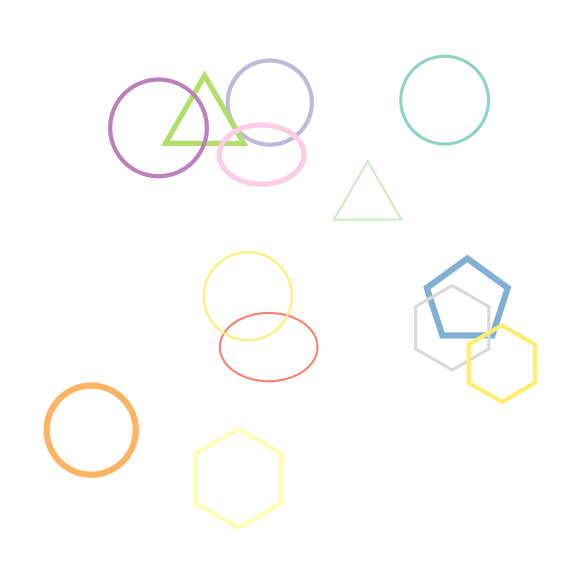[{"shape": "circle", "thickness": 1.5, "radius": 0.38, "center": [0.77, 0.826]}, {"shape": "hexagon", "thickness": 2, "radius": 0.43, "center": [0.413, 0.171]}, {"shape": "circle", "thickness": 2, "radius": 0.36, "center": [0.467, 0.821]}, {"shape": "oval", "thickness": 1, "radius": 0.42, "center": [0.465, 0.398]}, {"shape": "pentagon", "thickness": 3, "radius": 0.37, "center": [0.809, 0.478]}, {"shape": "circle", "thickness": 3, "radius": 0.39, "center": [0.158, 0.254]}, {"shape": "triangle", "thickness": 2.5, "radius": 0.39, "center": [0.354, 0.79]}, {"shape": "oval", "thickness": 2.5, "radius": 0.37, "center": [0.453, 0.731]}, {"shape": "hexagon", "thickness": 1.5, "radius": 0.37, "center": [0.783, 0.432]}, {"shape": "circle", "thickness": 2, "radius": 0.42, "center": [0.275, 0.778]}, {"shape": "triangle", "thickness": 1, "radius": 0.34, "center": [0.637, 0.653]}, {"shape": "hexagon", "thickness": 2, "radius": 0.33, "center": [0.869, 0.369]}, {"shape": "circle", "thickness": 1, "radius": 0.38, "center": [0.429, 0.486]}]